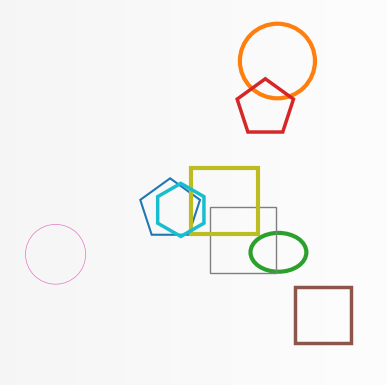[{"shape": "pentagon", "thickness": 1.5, "radius": 0.41, "center": [0.439, 0.456]}, {"shape": "circle", "thickness": 3, "radius": 0.48, "center": [0.716, 0.842]}, {"shape": "oval", "thickness": 3, "radius": 0.36, "center": [0.719, 0.345]}, {"shape": "pentagon", "thickness": 2.5, "radius": 0.38, "center": [0.685, 0.719]}, {"shape": "square", "thickness": 2.5, "radius": 0.36, "center": [0.833, 0.182]}, {"shape": "circle", "thickness": 0.5, "radius": 0.39, "center": [0.143, 0.34]}, {"shape": "square", "thickness": 1, "radius": 0.43, "center": [0.626, 0.376]}, {"shape": "square", "thickness": 3, "radius": 0.43, "center": [0.579, 0.477]}, {"shape": "hexagon", "thickness": 2.5, "radius": 0.34, "center": [0.467, 0.455]}]